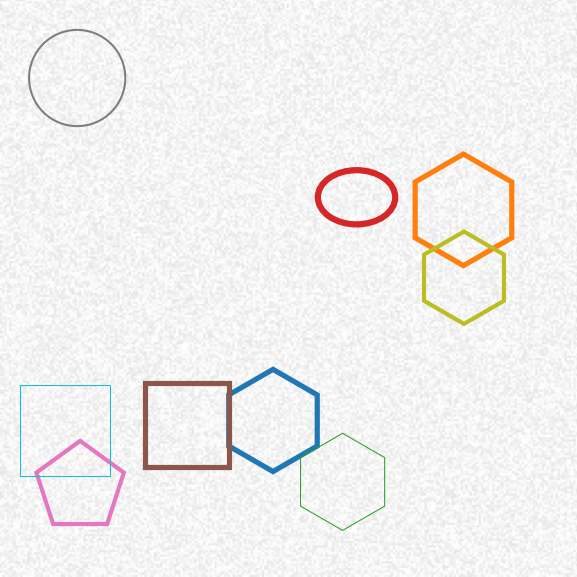[{"shape": "hexagon", "thickness": 2.5, "radius": 0.44, "center": [0.473, 0.271]}, {"shape": "hexagon", "thickness": 2.5, "radius": 0.48, "center": [0.803, 0.636]}, {"shape": "hexagon", "thickness": 0.5, "radius": 0.42, "center": [0.593, 0.165]}, {"shape": "oval", "thickness": 3, "radius": 0.34, "center": [0.617, 0.658]}, {"shape": "square", "thickness": 2.5, "radius": 0.36, "center": [0.324, 0.263]}, {"shape": "pentagon", "thickness": 2, "radius": 0.4, "center": [0.139, 0.156]}, {"shape": "circle", "thickness": 1, "radius": 0.42, "center": [0.134, 0.864]}, {"shape": "hexagon", "thickness": 2, "radius": 0.4, "center": [0.803, 0.518]}, {"shape": "square", "thickness": 0.5, "radius": 0.39, "center": [0.113, 0.254]}]